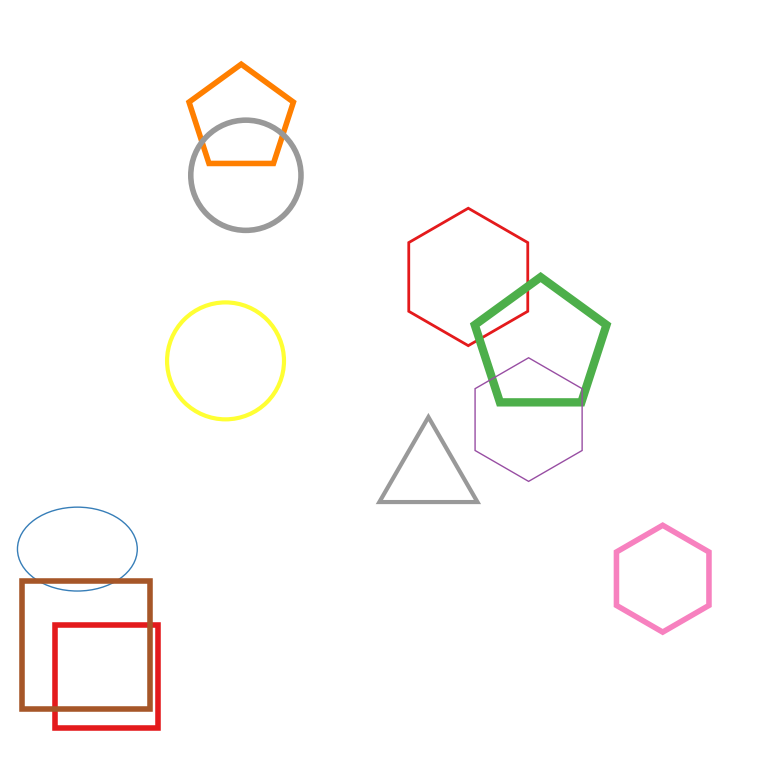[{"shape": "square", "thickness": 2, "radius": 0.33, "center": [0.138, 0.121]}, {"shape": "hexagon", "thickness": 1, "radius": 0.45, "center": [0.608, 0.64]}, {"shape": "oval", "thickness": 0.5, "radius": 0.39, "center": [0.1, 0.287]}, {"shape": "pentagon", "thickness": 3, "radius": 0.45, "center": [0.702, 0.55]}, {"shape": "hexagon", "thickness": 0.5, "radius": 0.4, "center": [0.686, 0.455]}, {"shape": "pentagon", "thickness": 2, "radius": 0.36, "center": [0.313, 0.845]}, {"shape": "circle", "thickness": 1.5, "radius": 0.38, "center": [0.293, 0.531]}, {"shape": "square", "thickness": 2, "radius": 0.41, "center": [0.112, 0.162]}, {"shape": "hexagon", "thickness": 2, "radius": 0.35, "center": [0.861, 0.248]}, {"shape": "circle", "thickness": 2, "radius": 0.36, "center": [0.319, 0.772]}, {"shape": "triangle", "thickness": 1.5, "radius": 0.37, "center": [0.556, 0.385]}]